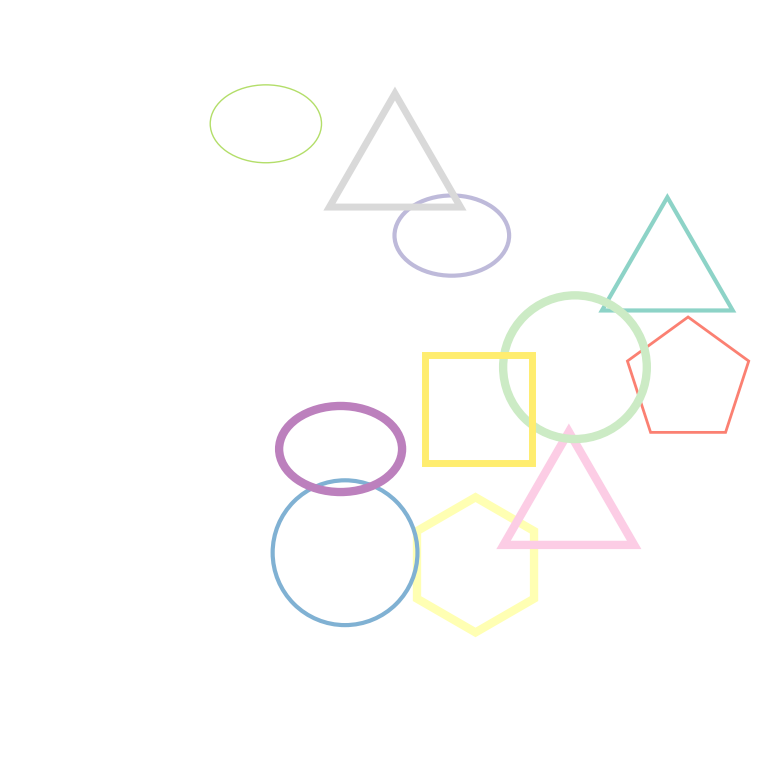[{"shape": "triangle", "thickness": 1.5, "radius": 0.49, "center": [0.867, 0.646]}, {"shape": "hexagon", "thickness": 3, "radius": 0.44, "center": [0.618, 0.266]}, {"shape": "oval", "thickness": 1.5, "radius": 0.37, "center": [0.587, 0.694]}, {"shape": "pentagon", "thickness": 1, "radius": 0.41, "center": [0.894, 0.505]}, {"shape": "circle", "thickness": 1.5, "radius": 0.47, "center": [0.448, 0.282]}, {"shape": "oval", "thickness": 0.5, "radius": 0.36, "center": [0.345, 0.839]}, {"shape": "triangle", "thickness": 3, "radius": 0.49, "center": [0.739, 0.341]}, {"shape": "triangle", "thickness": 2.5, "radius": 0.49, "center": [0.513, 0.78]}, {"shape": "oval", "thickness": 3, "radius": 0.4, "center": [0.442, 0.417]}, {"shape": "circle", "thickness": 3, "radius": 0.47, "center": [0.747, 0.523]}, {"shape": "square", "thickness": 2.5, "radius": 0.35, "center": [0.622, 0.469]}]